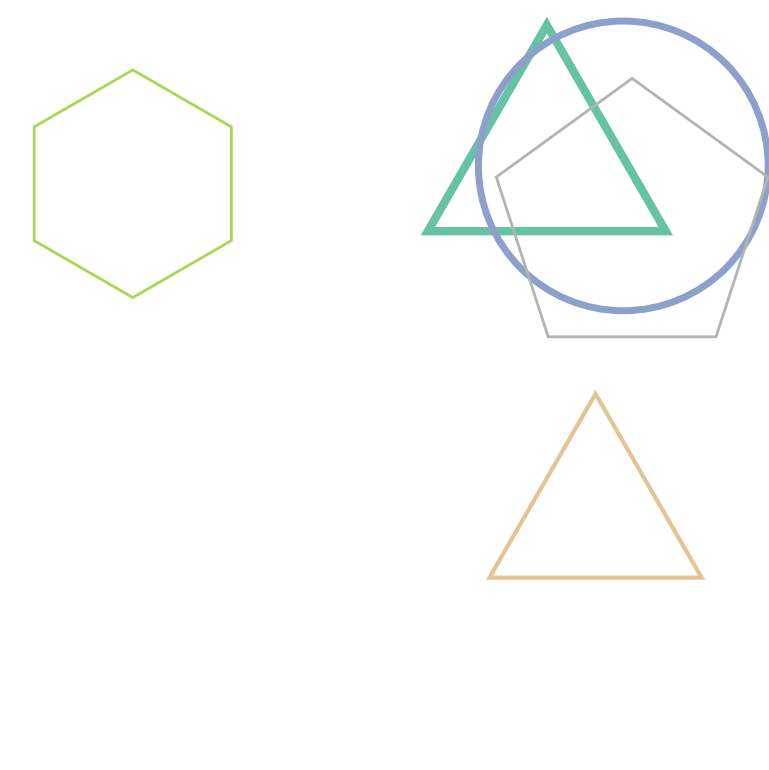[{"shape": "triangle", "thickness": 3, "radius": 0.89, "center": [0.71, 0.789]}, {"shape": "circle", "thickness": 2.5, "radius": 0.94, "center": [0.809, 0.785]}, {"shape": "hexagon", "thickness": 1, "radius": 0.74, "center": [0.172, 0.761]}, {"shape": "triangle", "thickness": 1.5, "radius": 0.8, "center": [0.773, 0.329]}, {"shape": "pentagon", "thickness": 1, "radius": 0.93, "center": [0.821, 0.713]}]